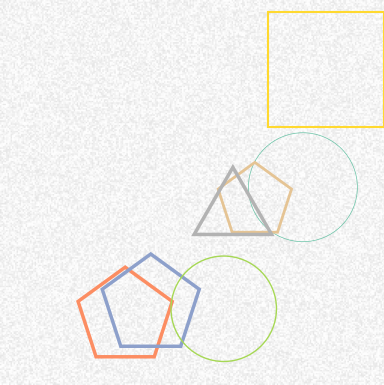[{"shape": "circle", "thickness": 0.5, "radius": 0.71, "center": [0.787, 0.514]}, {"shape": "pentagon", "thickness": 2.5, "radius": 0.64, "center": [0.325, 0.177]}, {"shape": "pentagon", "thickness": 2.5, "radius": 0.66, "center": [0.392, 0.208]}, {"shape": "circle", "thickness": 1, "radius": 0.68, "center": [0.581, 0.198]}, {"shape": "square", "thickness": 1.5, "radius": 0.75, "center": [0.846, 0.819]}, {"shape": "pentagon", "thickness": 2, "radius": 0.5, "center": [0.662, 0.478]}, {"shape": "triangle", "thickness": 2.5, "radius": 0.58, "center": [0.605, 0.449]}]